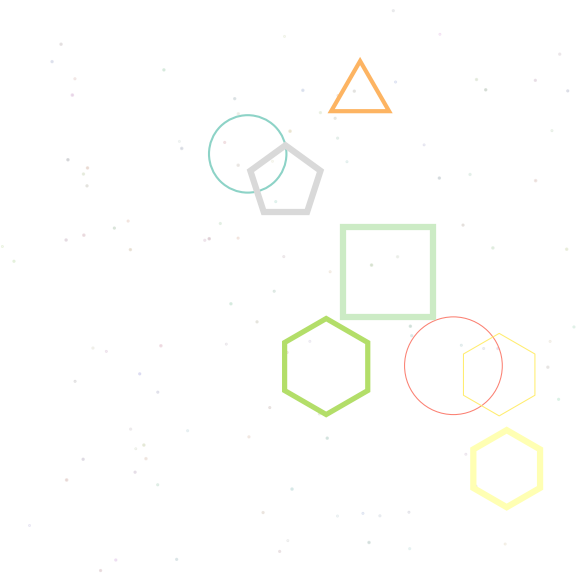[{"shape": "circle", "thickness": 1, "radius": 0.34, "center": [0.429, 0.733]}, {"shape": "hexagon", "thickness": 3, "radius": 0.33, "center": [0.877, 0.188]}, {"shape": "circle", "thickness": 0.5, "radius": 0.42, "center": [0.785, 0.366]}, {"shape": "triangle", "thickness": 2, "radius": 0.29, "center": [0.624, 0.836]}, {"shape": "hexagon", "thickness": 2.5, "radius": 0.42, "center": [0.565, 0.364]}, {"shape": "pentagon", "thickness": 3, "radius": 0.32, "center": [0.494, 0.684]}, {"shape": "square", "thickness": 3, "radius": 0.39, "center": [0.672, 0.529]}, {"shape": "hexagon", "thickness": 0.5, "radius": 0.36, "center": [0.864, 0.35]}]